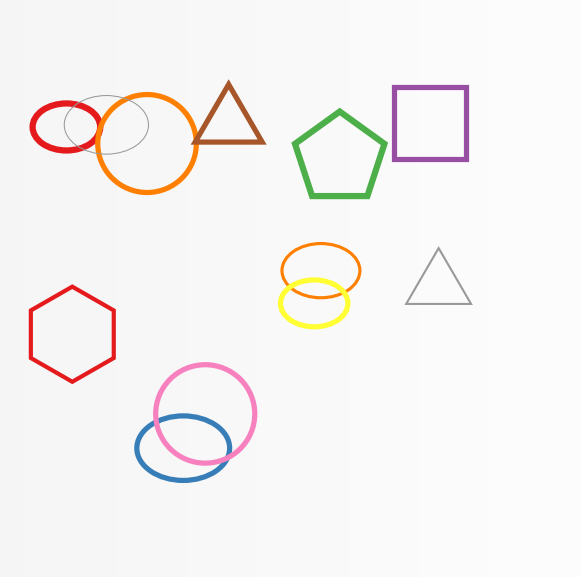[{"shape": "oval", "thickness": 3, "radius": 0.29, "center": [0.114, 0.779]}, {"shape": "hexagon", "thickness": 2, "radius": 0.41, "center": [0.124, 0.42]}, {"shape": "oval", "thickness": 2.5, "radius": 0.4, "center": [0.315, 0.223]}, {"shape": "pentagon", "thickness": 3, "radius": 0.4, "center": [0.584, 0.725]}, {"shape": "square", "thickness": 2.5, "radius": 0.31, "center": [0.739, 0.786]}, {"shape": "circle", "thickness": 2.5, "radius": 0.42, "center": [0.253, 0.751]}, {"shape": "oval", "thickness": 1.5, "radius": 0.34, "center": [0.552, 0.53]}, {"shape": "oval", "thickness": 2.5, "radius": 0.29, "center": [0.541, 0.474]}, {"shape": "triangle", "thickness": 2.5, "radius": 0.33, "center": [0.393, 0.786]}, {"shape": "circle", "thickness": 2.5, "radius": 0.43, "center": [0.353, 0.282]}, {"shape": "oval", "thickness": 0.5, "radius": 0.36, "center": [0.183, 0.783]}, {"shape": "triangle", "thickness": 1, "radius": 0.32, "center": [0.755, 0.505]}]